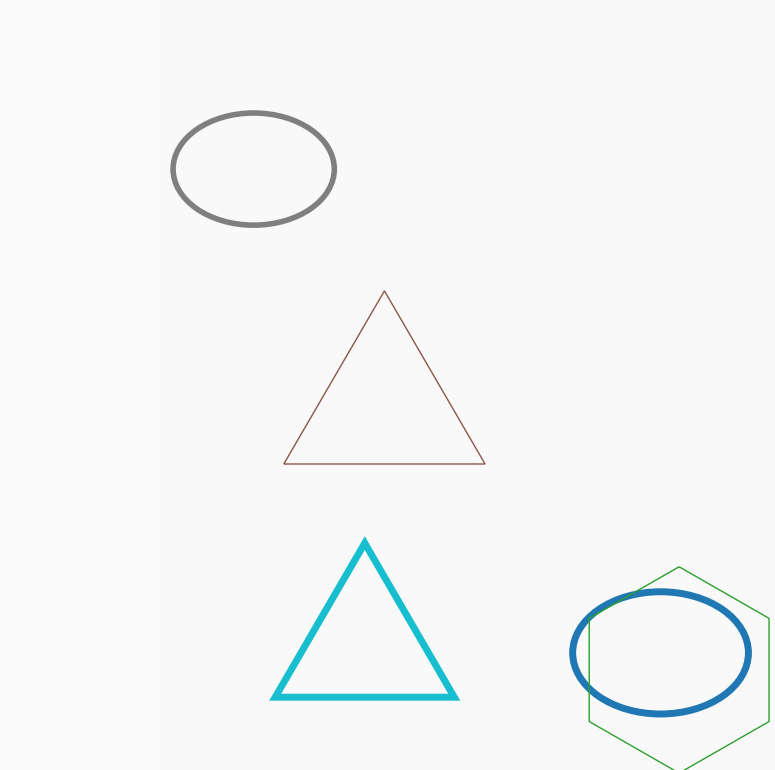[{"shape": "oval", "thickness": 2.5, "radius": 0.57, "center": [0.852, 0.152]}, {"shape": "hexagon", "thickness": 0.5, "radius": 0.67, "center": [0.876, 0.13]}, {"shape": "triangle", "thickness": 0.5, "radius": 0.75, "center": [0.496, 0.472]}, {"shape": "oval", "thickness": 2, "radius": 0.52, "center": [0.327, 0.78]}, {"shape": "triangle", "thickness": 2.5, "radius": 0.67, "center": [0.471, 0.161]}]